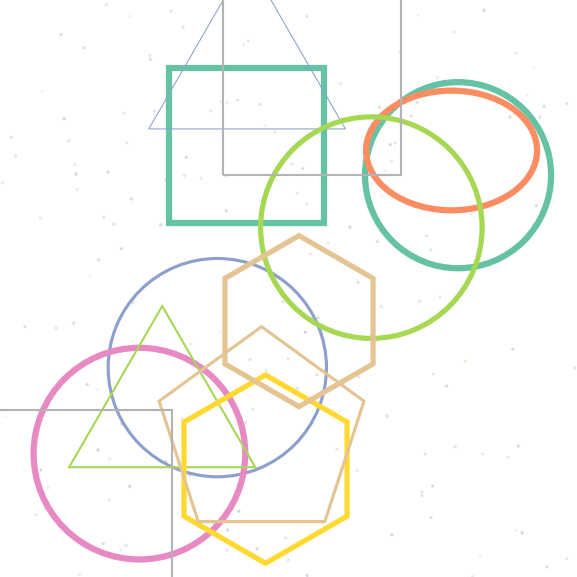[{"shape": "circle", "thickness": 3, "radius": 0.81, "center": [0.793, 0.696]}, {"shape": "square", "thickness": 3, "radius": 0.67, "center": [0.427, 0.747]}, {"shape": "oval", "thickness": 3, "radius": 0.74, "center": [0.782, 0.739]}, {"shape": "circle", "thickness": 1.5, "radius": 0.95, "center": [0.376, 0.363]}, {"shape": "triangle", "thickness": 0.5, "radius": 0.98, "center": [0.428, 0.874]}, {"shape": "circle", "thickness": 3, "radius": 0.92, "center": [0.241, 0.214]}, {"shape": "circle", "thickness": 2.5, "radius": 0.96, "center": [0.643, 0.605]}, {"shape": "triangle", "thickness": 1, "radius": 0.93, "center": [0.281, 0.283]}, {"shape": "hexagon", "thickness": 2.5, "radius": 0.82, "center": [0.46, 0.187]}, {"shape": "pentagon", "thickness": 1.5, "radius": 0.93, "center": [0.453, 0.247]}, {"shape": "hexagon", "thickness": 2.5, "radius": 0.74, "center": [0.518, 0.443]}, {"shape": "square", "thickness": 1, "radius": 0.85, "center": [0.128, 0.121]}, {"shape": "square", "thickness": 1, "radius": 0.77, "center": [0.54, 0.85]}]